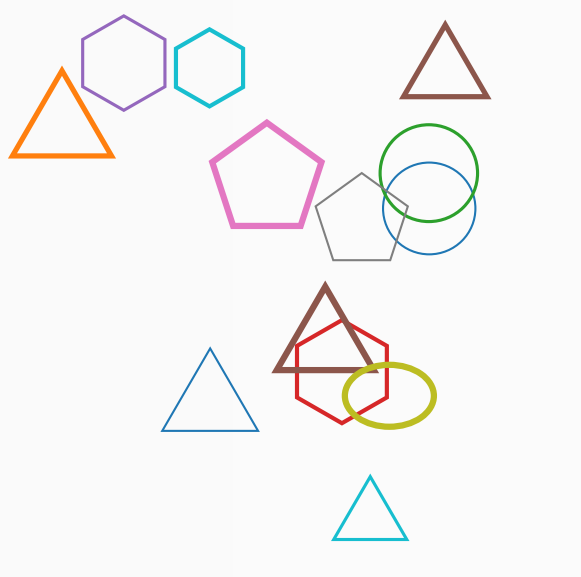[{"shape": "circle", "thickness": 1, "radius": 0.4, "center": [0.738, 0.638]}, {"shape": "triangle", "thickness": 1, "radius": 0.48, "center": [0.362, 0.301]}, {"shape": "triangle", "thickness": 2.5, "radius": 0.49, "center": [0.107, 0.778]}, {"shape": "circle", "thickness": 1.5, "radius": 0.42, "center": [0.738, 0.699]}, {"shape": "hexagon", "thickness": 2, "radius": 0.45, "center": [0.588, 0.356]}, {"shape": "hexagon", "thickness": 1.5, "radius": 0.41, "center": [0.213, 0.89]}, {"shape": "triangle", "thickness": 2.5, "radius": 0.41, "center": [0.766, 0.873]}, {"shape": "triangle", "thickness": 3, "radius": 0.48, "center": [0.56, 0.406]}, {"shape": "pentagon", "thickness": 3, "radius": 0.49, "center": [0.459, 0.688]}, {"shape": "pentagon", "thickness": 1, "radius": 0.42, "center": [0.622, 0.616]}, {"shape": "oval", "thickness": 3, "radius": 0.38, "center": [0.67, 0.314]}, {"shape": "hexagon", "thickness": 2, "radius": 0.33, "center": [0.36, 0.882]}, {"shape": "triangle", "thickness": 1.5, "radius": 0.36, "center": [0.637, 0.101]}]